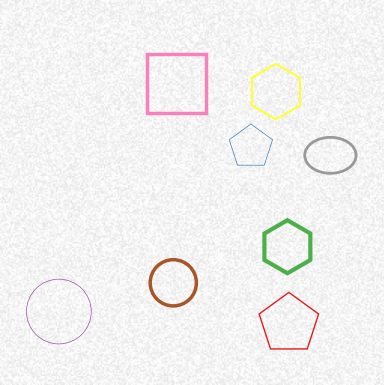[{"shape": "pentagon", "thickness": 1, "radius": 0.41, "center": [0.75, 0.159]}, {"shape": "pentagon", "thickness": 0.5, "radius": 0.3, "center": [0.652, 0.619]}, {"shape": "hexagon", "thickness": 3, "radius": 0.34, "center": [0.746, 0.359]}, {"shape": "circle", "thickness": 0.5, "radius": 0.42, "center": [0.153, 0.191]}, {"shape": "hexagon", "thickness": 1.5, "radius": 0.36, "center": [0.717, 0.762]}, {"shape": "circle", "thickness": 2.5, "radius": 0.3, "center": [0.45, 0.265]}, {"shape": "square", "thickness": 2.5, "radius": 0.38, "center": [0.458, 0.784]}, {"shape": "oval", "thickness": 2, "radius": 0.33, "center": [0.858, 0.597]}]